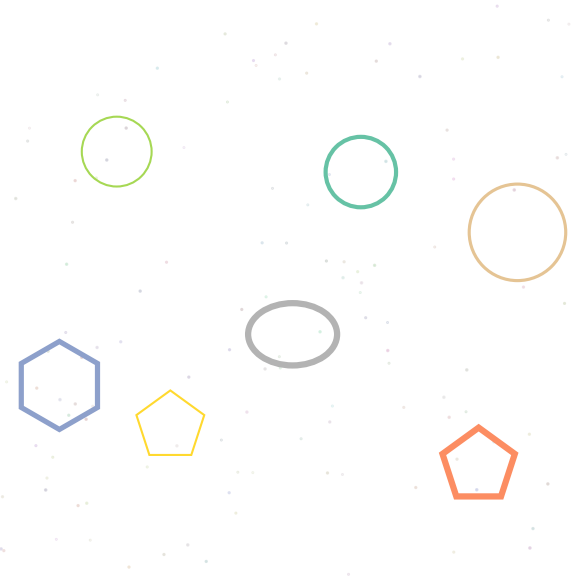[{"shape": "circle", "thickness": 2, "radius": 0.3, "center": [0.625, 0.701]}, {"shape": "pentagon", "thickness": 3, "radius": 0.33, "center": [0.829, 0.193]}, {"shape": "hexagon", "thickness": 2.5, "radius": 0.38, "center": [0.103, 0.332]}, {"shape": "circle", "thickness": 1, "radius": 0.3, "center": [0.202, 0.737]}, {"shape": "pentagon", "thickness": 1, "radius": 0.31, "center": [0.295, 0.261]}, {"shape": "circle", "thickness": 1.5, "radius": 0.42, "center": [0.896, 0.597]}, {"shape": "oval", "thickness": 3, "radius": 0.39, "center": [0.507, 0.42]}]